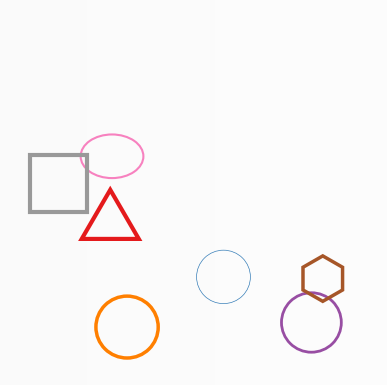[{"shape": "triangle", "thickness": 3, "radius": 0.43, "center": [0.285, 0.422]}, {"shape": "circle", "thickness": 0.5, "radius": 0.35, "center": [0.577, 0.281]}, {"shape": "circle", "thickness": 2, "radius": 0.39, "center": [0.804, 0.162]}, {"shape": "circle", "thickness": 2.5, "radius": 0.4, "center": [0.328, 0.15]}, {"shape": "hexagon", "thickness": 2.5, "radius": 0.29, "center": [0.833, 0.276]}, {"shape": "oval", "thickness": 1.5, "radius": 0.4, "center": [0.289, 0.594]}, {"shape": "square", "thickness": 3, "radius": 0.37, "center": [0.151, 0.524]}]